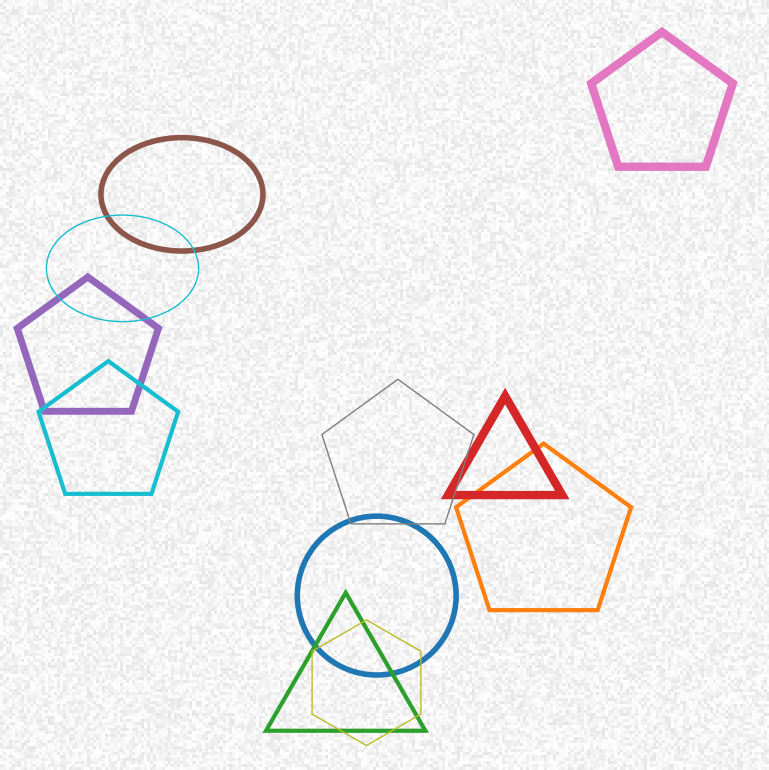[{"shape": "circle", "thickness": 2, "radius": 0.52, "center": [0.489, 0.227]}, {"shape": "pentagon", "thickness": 1.5, "radius": 0.6, "center": [0.706, 0.304]}, {"shape": "triangle", "thickness": 1.5, "radius": 0.6, "center": [0.449, 0.111]}, {"shape": "triangle", "thickness": 3, "radius": 0.43, "center": [0.656, 0.4]}, {"shape": "pentagon", "thickness": 2.5, "radius": 0.48, "center": [0.114, 0.544]}, {"shape": "oval", "thickness": 2, "radius": 0.53, "center": [0.236, 0.748]}, {"shape": "pentagon", "thickness": 3, "radius": 0.48, "center": [0.86, 0.862]}, {"shape": "pentagon", "thickness": 0.5, "radius": 0.52, "center": [0.517, 0.404]}, {"shape": "hexagon", "thickness": 0.5, "radius": 0.41, "center": [0.476, 0.113]}, {"shape": "oval", "thickness": 0.5, "radius": 0.49, "center": [0.159, 0.651]}, {"shape": "pentagon", "thickness": 1.5, "radius": 0.48, "center": [0.141, 0.436]}]